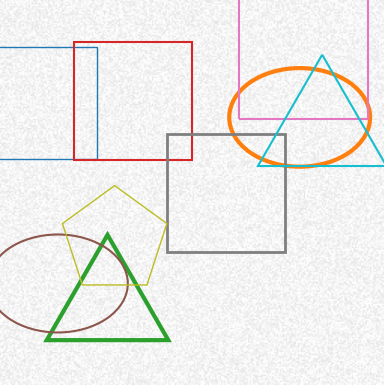[{"shape": "square", "thickness": 1, "radius": 0.72, "center": [0.108, 0.732]}, {"shape": "oval", "thickness": 3, "radius": 0.91, "center": [0.778, 0.695]}, {"shape": "triangle", "thickness": 3, "radius": 0.91, "center": [0.279, 0.208]}, {"shape": "square", "thickness": 1.5, "radius": 0.77, "center": [0.345, 0.737]}, {"shape": "oval", "thickness": 1.5, "radius": 0.91, "center": [0.15, 0.264]}, {"shape": "square", "thickness": 1.5, "radius": 0.83, "center": [0.788, 0.857]}, {"shape": "square", "thickness": 2, "radius": 0.77, "center": [0.587, 0.499]}, {"shape": "pentagon", "thickness": 1, "radius": 0.71, "center": [0.298, 0.375]}, {"shape": "triangle", "thickness": 1.5, "radius": 0.96, "center": [0.837, 0.665]}]